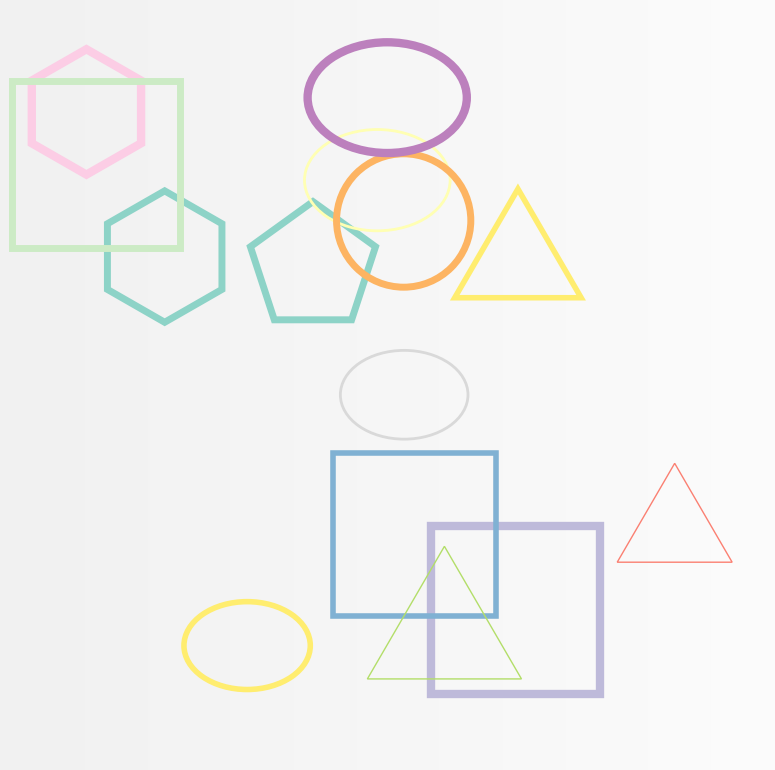[{"shape": "pentagon", "thickness": 2.5, "radius": 0.42, "center": [0.404, 0.653]}, {"shape": "hexagon", "thickness": 2.5, "radius": 0.43, "center": [0.212, 0.667]}, {"shape": "oval", "thickness": 1, "radius": 0.47, "center": [0.487, 0.766]}, {"shape": "square", "thickness": 3, "radius": 0.54, "center": [0.665, 0.208]}, {"shape": "triangle", "thickness": 0.5, "radius": 0.43, "center": [0.871, 0.313]}, {"shape": "square", "thickness": 2, "radius": 0.53, "center": [0.535, 0.306]}, {"shape": "circle", "thickness": 2.5, "radius": 0.43, "center": [0.521, 0.714]}, {"shape": "triangle", "thickness": 0.5, "radius": 0.57, "center": [0.573, 0.176]}, {"shape": "hexagon", "thickness": 3, "radius": 0.41, "center": [0.112, 0.855]}, {"shape": "oval", "thickness": 1, "radius": 0.41, "center": [0.522, 0.487]}, {"shape": "oval", "thickness": 3, "radius": 0.51, "center": [0.5, 0.873]}, {"shape": "square", "thickness": 2.5, "radius": 0.54, "center": [0.124, 0.787]}, {"shape": "oval", "thickness": 2, "radius": 0.41, "center": [0.319, 0.162]}, {"shape": "triangle", "thickness": 2, "radius": 0.47, "center": [0.668, 0.66]}]